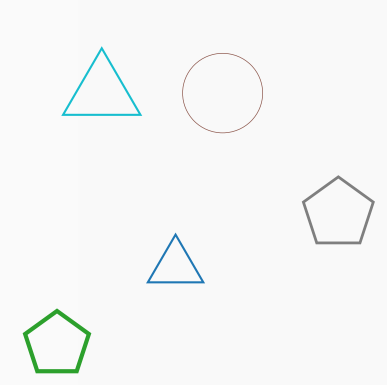[{"shape": "triangle", "thickness": 1.5, "radius": 0.41, "center": [0.453, 0.308]}, {"shape": "pentagon", "thickness": 3, "radius": 0.43, "center": [0.147, 0.106]}, {"shape": "circle", "thickness": 0.5, "radius": 0.52, "center": [0.575, 0.758]}, {"shape": "pentagon", "thickness": 2, "radius": 0.47, "center": [0.873, 0.446]}, {"shape": "triangle", "thickness": 1.5, "radius": 0.58, "center": [0.263, 0.759]}]